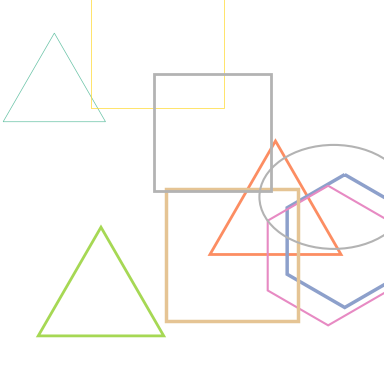[{"shape": "triangle", "thickness": 0.5, "radius": 0.77, "center": [0.141, 0.761]}, {"shape": "triangle", "thickness": 2, "radius": 0.98, "center": [0.716, 0.437]}, {"shape": "hexagon", "thickness": 2.5, "radius": 0.86, "center": [0.895, 0.374]}, {"shape": "hexagon", "thickness": 1.5, "radius": 0.91, "center": [0.852, 0.336]}, {"shape": "triangle", "thickness": 2, "radius": 0.94, "center": [0.262, 0.222]}, {"shape": "square", "thickness": 0.5, "radius": 0.86, "center": [0.41, 0.893]}, {"shape": "square", "thickness": 2.5, "radius": 0.86, "center": [0.603, 0.338]}, {"shape": "square", "thickness": 2, "radius": 0.76, "center": [0.552, 0.656]}, {"shape": "oval", "thickness": 1.5, "radius": 0.96, "center": [0.867, 0.489]}]